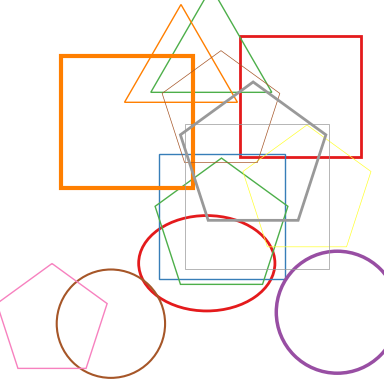[{"shape": "square", "thickness": 2, "radius": 0.79, "center": [0.781, 0.75]}, {"shape": "oval", "thickness": 2, "radius": 0.88, "center": [0.537, 0.316]}, {"shape": "square", "thickness": 1, "radius": 0.81, "center": [0.577, 0.437]}, {"shape": "triangle", "thickness": 1, "radius": 0.91, "center": [0.549, 0.851]}, {"shape": "pentagon", "thickness": 1, "radius": 0.91, "center": [0.575, 0.408]}, {"shape": "circle", "thickness": 2.5, "radius": 0.79, "center": [0.876, 0.189]}, {"shape": "square", "thickness": 3, "radius": 0.86, "center": [0.331, 0.684]}, {"shape": "triangle", "thickness": 1, "radius": 0.85, "center": [0.47, 0.819]}, {"shape": "pentagon", "thickness": 0.5, "radius": 0.87, "center": [0.797, 0.5]}, {"shape": "circle", "thickness": 1.5, "radius": 0.7, "center": [0.288, 0.159]}, {"shape": "pentagon", "thickness": 0.5, "radius": 0.8, "center": [0.574, 0.708]}, {"shape": "pentagon", "thickness": 1, "radius": 0.75, "center": [0.135, 0.165]}, {"shape": "square", "thickness": 0.5, "radius": 0.94, "center": [0.667, 0.489]}, {"shape": "pentagon", "thickness": 2, "radius": 0.99, "center": [0.658, 0.588]}]